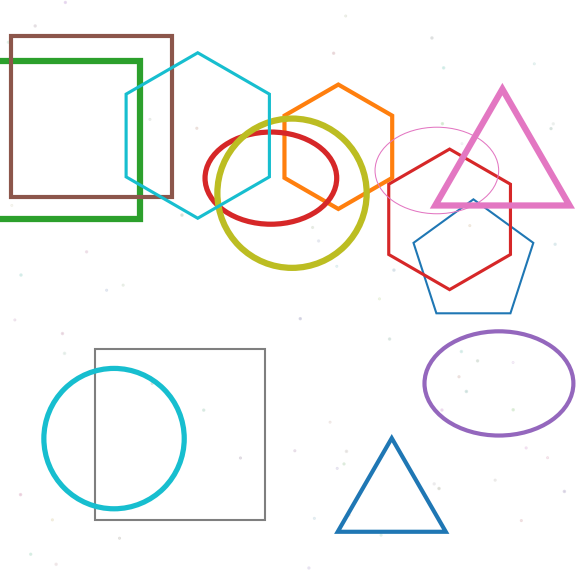[{"shape": "triangle", "thickness": 2, "radius": 0.54, "center": [0.678, 0.132]}, {"shape": "pentagon", "thickness": 1, "radius": 0.55, "center": [0.82, 0.545]}, {"shape": "hexagon", "thickness": 2, "radius": 0.54, "center": [0.586, 0.745]}, {"shape": "square", "thickness": 3, "radius": 0.69, "center": [0.105, 0.757]}, {"shape": "hexagon", "thickness": 1.5, "radius": 0.61, "center": [0.779, 0.619]}, {"shape": "oval", "thickness": 2.5, "radius": 0.57, "center": [0.469, 0.691]}, {"shape": "oval", "thickness": 2, "radius": 0.64, "center": [0.864, 0.335]}, {"shape": "square", "thickness": 2, "radius": 0.7, "center": [0.159, 0.798]}, {"shape": "triangle", "thickness": 3, "radius": 0.67, "center": [0.87, 0.71]}, {"shape": "oval", "thickness": 0.5, "radius": 0.54, "center": [0.756, 0.704]}, {"shape": "square", "thickness": 1, "radius": 0.74, "center": [0.312, 0.247]}, {"shape": "circle", "thickness": 3, "radius": 0.65, "center": [0.506, 0.665]}, {"shape": "circle", "thickness": 2.5, "radius": 0.61, "center": [0.197, 0.24]}, {"shape": "hexagon", "thickness": 1.5, "radius": 0.72, "center": [0.342, 0.764]}]